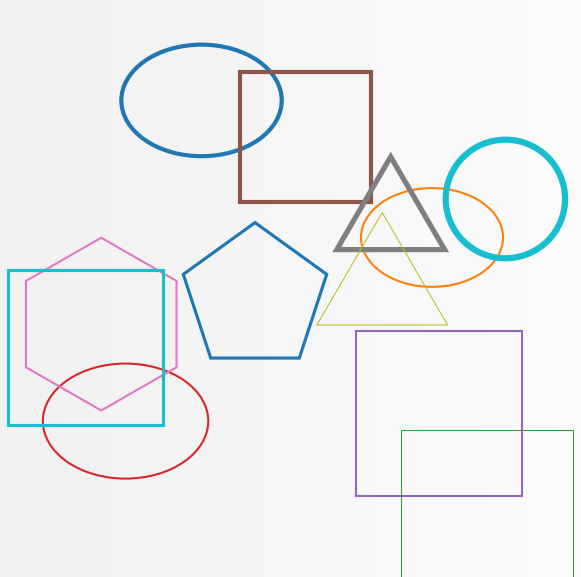[{"shape": "pentagon", "thickness": 1.5, "radius": 0.65, "center": [0.439, 0.484]}, {"shape": "oval", "thickness": 2, "radius": 0.69, "center": [0.347, 0.825]}, {"shape": "oval", "thickness": 1, "radius": 0.61, "center": [0.743, 0.588]}, {"shape": "square", "thickness": 0.5, "radius": 0.74, "center": [0.837, 0.106]}, {"shape": "oval", "thickness": 1, "radius": 0.71, "center": [0.216, 0.27]}, {"shape": "square", "thickness": 1, "radius": 0.71, "center": [0.755, 0.283]}, {"shape": "square", "thickness": 2, "radius": 0.56, "center": [0.526, 0.762]}, {"shape": "hexagon", "thickness": 1, "radius": 0.75, "center": [0.174, 0.438]}, {"shape": "triangle", "thickness": 2.5, "radius": 0.54, "center": [0.672, 0.62]}, {"shape": "triangle", "thickness": 0.5, "radius": 0.65, "center": [0.658, 0.501]}, {"shape": "square", "thickness": 1.5, "radius": 0.67, "center": [0.147, 0.397]}, {"shape": "circle", "thickness": 3, "radius": 0.51, "center": [0.87, 0.655]}]